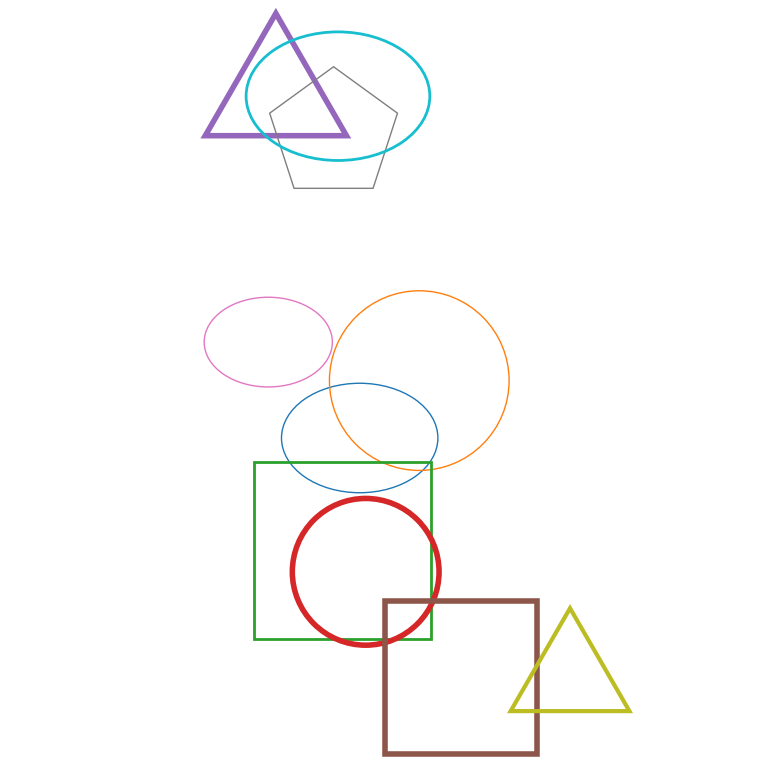[{"shape": "oval", "thickness": 0.5, "radius": 0.51, "center": [0.467, 0.431]}, {"shape": "circle", "thickness": 0.5, "radius": 0.58, "center": [0.545, 0.506]}, {"shape": "square", "thickness": 1, "radius": 0.57, "center": [0.445, 0.285]}, {"shape": "circle", "thickness": 2, "radius": 0.48, "center": [0.475, 0.257]}, {"shape": "triangle", "thickness": 2, "radius": 0.53, "center": [0.358, 0.877]}, {"shape": "square", "thickness": 2, "radius": 0.49, "center": [0.599, 0.12]}, {"shape": "oval", "thickness": 0.5, "radius": 0.42, "center": [0.348, 0.556]}, {"shape": "pentagon", "thickness": 0.5, "radius": 0.44, "center": [0.433, 0.826]}, {"shape": "triangle", "thickness": 1.5, "radius": 0.45, "center": [0.74, 0.121]}, {"shape": "oval", "thickness": 1, "radius": 0.6, "center": [0.439, 0.875]}]